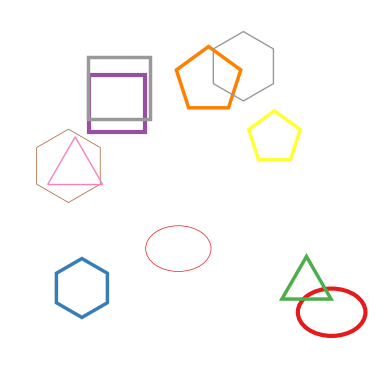[{"shape": "oval", "thickness": 3, "radius": 0.44, "center": [0.861, 0.189]}, {"shape": "oval", "thickness": 0.5, "radius": 0.42, "center": [0.463, 0.354]}, {"shape": "hexagon", "thickness": 2.5, "radius": 0.38, "center": [0.213, 0.252]}, {"shape": "triangle", "thickness": 2.5, "radius": 0.37, "center": [0.796, 0.26]}, {"shape": "square", "thickness": 3, "radius": 0.36, "center": [0.304, 0.731]}, {"shape": "pentagon", "thickness": 2.5, "radius": 0.44, "center": [0.542, 0.791]}, {"shape": "pentagon", "thickness": 2.5, "radius": 0.35, "center": [0.713, 0.642]}, {"shape": "hexagon", "thickness": 0.5, "radius": 0.48, "center": [0.178, 0.569]}, {"shape": "triangle", "thickness": 1, "radius": 0.41, "center": [0.195, 0.562]}, {"shape": "square", "thickness": 2.5, "radius": 0.4, "center": [0.31, 0.772]}, {"shape": "hexagon", "thickness": 1, "radius": 0.45, "center": [0.632, 0.828]}]